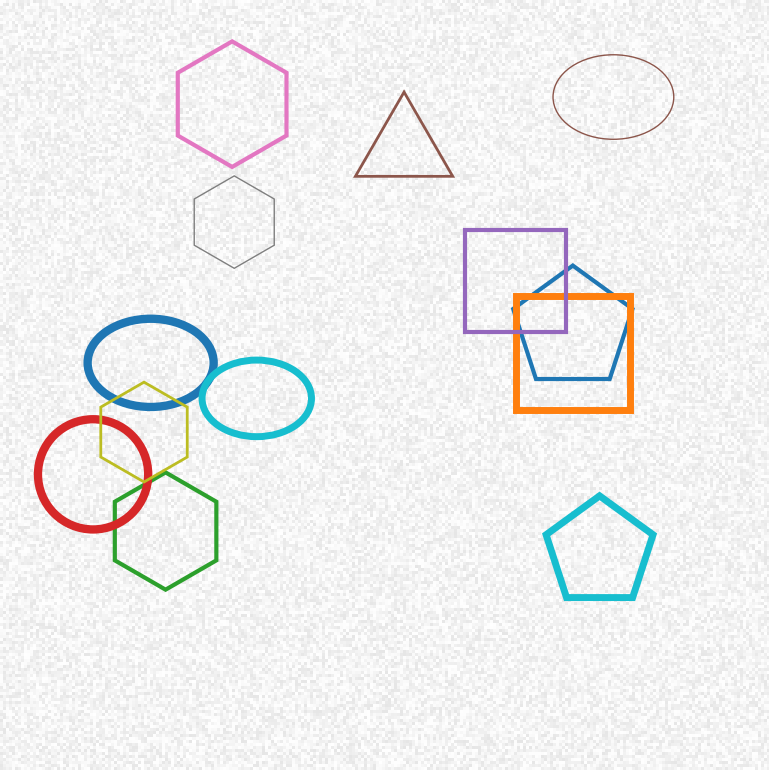[{"shape": "pentagon", "thickness": 1.5, "radius": 0.41, "center": [0.744, 0.574]}, {"shape": "oval", "thickness": 3, "radius": 0.41, "center": [0.196, 0.529]}, {"shape": "square", "thickness": 2.5, "radius": 0.37, "center": [0.744, 0.541]}, {"shape": "hexagon", "thickness": 1.5, "radius": 0.38, "center": [0.215, 0.31]}, {"shape": "circle", "thickness": 3, "radius": 0.36, "center": [0.121, 0.384]}, {"shape": "square", "thickness": 1.5, "radius": 0.33, "center": [0.67, 0.635]}, {"shape": "oval", "thickness": 0.5, "radius": 0.39, "center": [0.797, 0.874]}, {"shape": "triangle", "thickness": 1, "radius": 0.36, "center": [0.525, 0.807]}, {"shape": "hexagon", "thickness": 1.5, "radius": 0.41, "center": [0.301, 0.865]}, {"shape": "hexagon", "thickness": 0.5, "radius": 0.3, "center": [0.304, 0.712]}, {"shape": "hexagon", "thickness": 1, "radius": 0.32, "center": [0.187, 0.439]}, {"shape": "pentagon", "thickness": 2.5, "radius": 0.37, "center": [0.779, 0.283]}, {"shape": "oval", "thickness": 2.5, "radius": 0.36, "center": [0.333, 0.483]}]